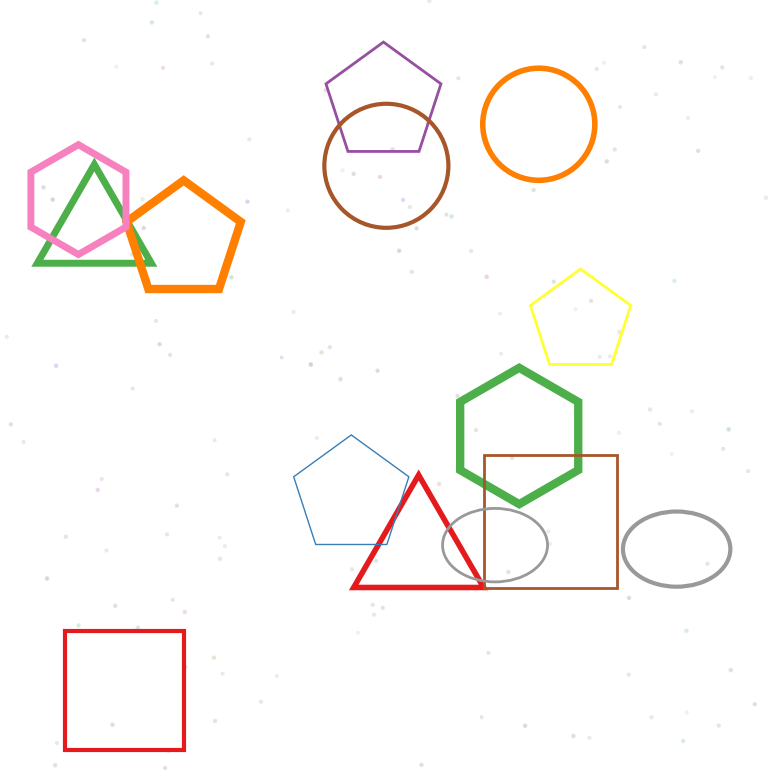[{"shape": "triangle", "thickness": 2, "radius": 0.49, "center": [0.544, 0.286]}, {"shape": "square", "thickness": 1.5, "radius": 0.39, "center": [0.162, 0.104]}, {"shape": "pentagon", "thickness": 0.5, "radius": 0.39, "center": [0.456, 0.357]}, {"shape": "triangle", "thickness": 2.5, "radius": 0.43, "center": [0.123, 0.701]}, {"shape": "hexagon", "thickness": 3, "radius": 0.44, "center": [0.674, 0.434]}, {"shape": "pentagon", "thickness": 1, "radius": 0.39, "center": [0.498, 0.867]}, {"shape": "circle", "thickness": 2, "radius": 0.36, "center": [0.7, 0.839]}, {"shape": "pentagon", "thickness": 3, "radius": 0.39, "center": [0.239, 0.688]}, {"shape": "pentagon", "thickness": 1, "radius": 0.34, "center": [0.754, 0.582]}, {"shape": "square", "thickness": 1, "radius": 0.43, "center": [0.715, 0.323]}, {"shape": "circle", "thickness": 1.5, "radius": 0.4, "center": [0.502, 0.785]}, {"shape": "hexagon", "thickness": 2.5, "radius": 0.36, "center": [0.102, 0.741]}, {"shape": "oval", "thickness": 1, "radius": 0.34, "center": [0.643, 0.292]}, {"shape": "oval", "thickness": 1.5, "radius": 0.35, "center": [0.879, 0.287]}]